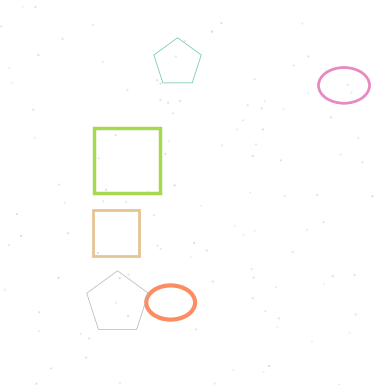[{"shape": "pentagon", "thickness": 0.5, "radius": 0.32, "center": [0.461, 0.837]}, {"shape": "oval", "thickness": 3, "radius": 0.32, "center": [0.443, 0.214]}, {"shape": "oval", "thickness": 2, "radius": 0.33, "center": [0.894, 0.778]}, {"shape": "square", "thickness": 2.5, "radius": 0.43, "center": [0.33, 0.583]}, {"shape": "square", "thickness": 2, "radius": 0.3, "center": [0.301, 0.394]}, {"shape": "pentagon", "thickness": 0.5, "radius": 0.42, "center": [0.305, 0.212]}]